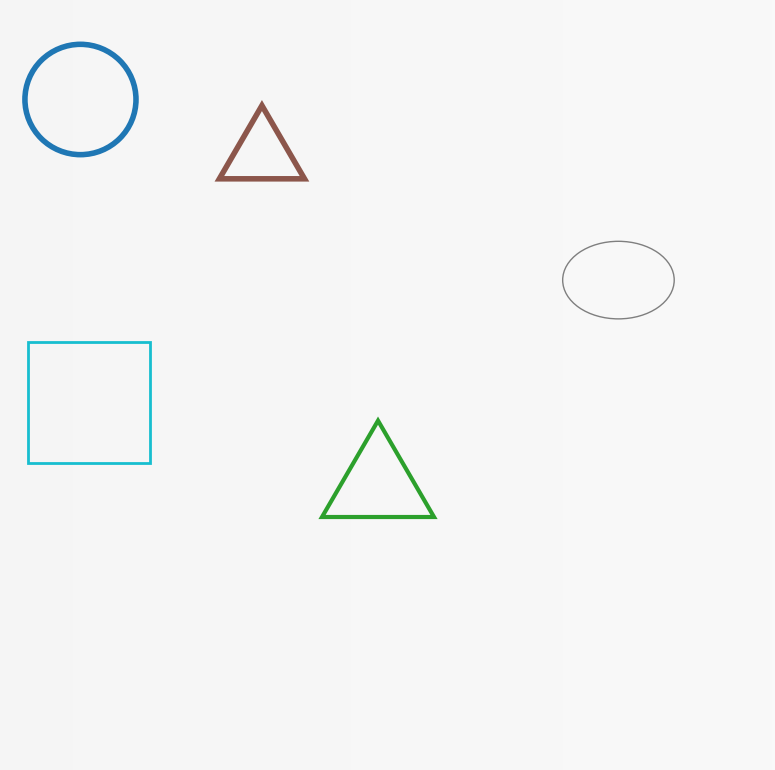[{"shape": "circle", "thickness": 2, "radius": 0.36, "center": [0.104, 0.871]}, {"shape": "triangle", "thickness": 1.5, "radius": 0.42, "center": [0.488, 0.37]}, {"shape": "triangle", "thickness": 2, "radius": 0.32, "center": [0.338, 0.799]}, {"shape": "oval", "thickness": 0.5, "radius": 0.36, "center": [0.798, 0.636]}, {"shape": "square", "thickness": 1, "radius": 0.39, "center": [0.115, 0.478]}]